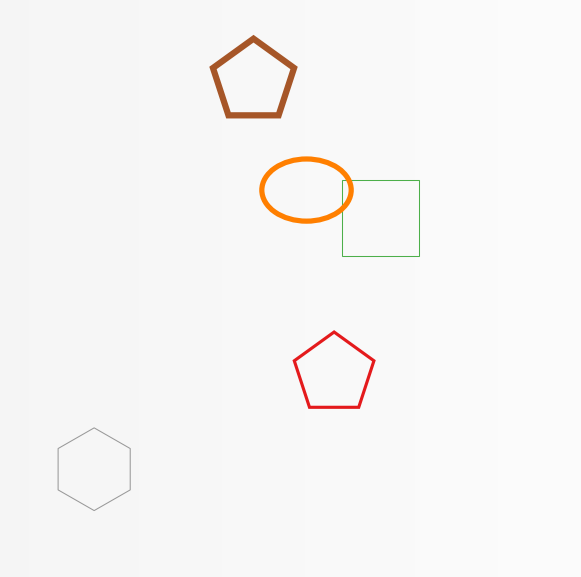[{"shape": "pentagon", "thickness": 1.5, "radius": 0.36, "center": [0.575, 0.352]}, {"shape": "square", "thickness": 0.5, "radius": 0.33, "center": [0.654, 0.622]}, {"shape": "oval", "thickness": 2.5, "radius": 0.38, "center": [0.527, 0.67]}, {"shape": "pentagon", "thickness": 3, "radius": 0.37, "center": [0.436, 0.859]}, {"shape": "hexagon", "thickness": 0.5, "radius": 0.36, "center": [0.162, 0.187]}]